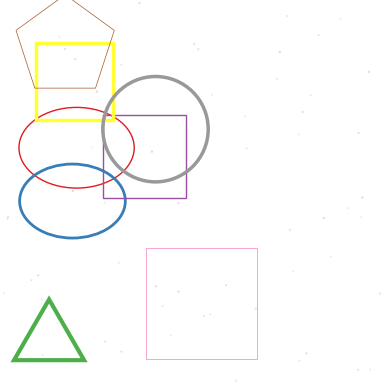[{"shape": "oval", "thickness": 1, "radius": 0.75, "center": [0.199, 0.616]}, {"shape": "oval", "thickness": 2, "radius": 0.69, "center": [0.188, 0.478]}, {"shape": "triangle", "thickness": 3, "radius": 0.53, "center": [0.127, 0.117]}, {"shape": "square", "thickness": 1, "radius": 0.54, "center": [0.376, 0.593]}, {"shape": "square", "thickness": 2.5, "radius": 0.5, "center": [0.193, 0.789]}, {"shape": "pentagon", "thickness": 0.5, "radius": 0.67, "center": [0.169, 0.88]}, {"shape": "square", "thickness": 0.5, "radius": 0.72, "center": [0.523, 0.211]}, {"shape": "circle", "thickness": 2.5, "radius": 0.68, "center": [0.404, 0.664]}]